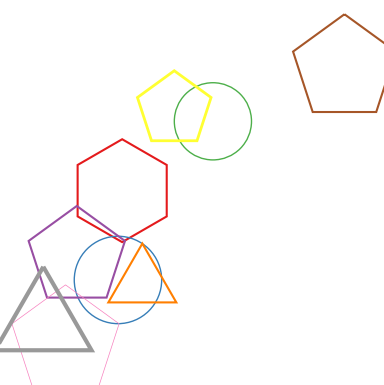[{"shape": "hexagon", "thickness": 1.5, "radius": 0.67, "center": [0.317, 0.505]}, {"shape": "circle", "thickness": 1, "radius": 0.57, "center": [0.306, 0.273]}, {"shape": "circle", "thickness": 1, "radius": 0.5, "center": [0.553, 0.685]}, {"shape": "pentagon", "thickness": 1.5, "radius": 0.66, "center": [0.199, 0.333]}, {"shape": "triangle", "thickness": 1.5, "radius": 0.51, "center": [0.37, 0.265]}, {"shape": "pentagon", "thickness": 2, "radius": 0.5, "center": [0.453, 0.716]}, {"shape": "pentagon", "thickness": 1.5, "radius": 0.7, "center": [0.895, 0.823]}, {"shape": "pentagon", "thickness": 0.5, "radius": 0.73, "center": [0.17, 0.114]}, {"shape": "triangle", "thickness": 3, "radius": 0.72, "center": [0.112, 0.163]}]